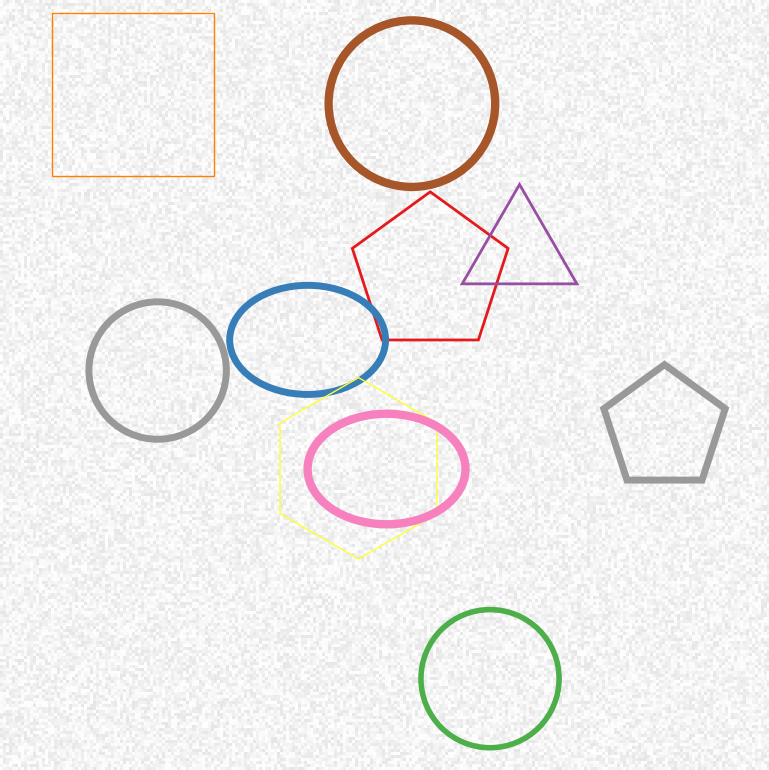[{"shape": "pentagon", "thickness": 1, "radius": 0.53, "center": [0.559, 0.645]}, {"shape": "oval", "thickness": 2.5, "radius": 0.51, "center": [0.4, 0.559]}, {"shape": "circle", "thickness": 2, "radius": 0.45, "center": [0.636, 0.119]}, {"shape": "triangle", "thickness": 1, "radius": 0.43, "center": [0.675, 0.674]}, {"shape": "square", "thickness": 0.5, "radius": 0.53, "center": [0.173, 0.878]}, {"shape": "hexagon", "thickness": 0.5, "radius": 0.59, "center": [0.466, 0.392]}, {"shape": "circle", "thickness": 3, "radius": 0.54, "center": [0.535, 0.865]}, {"shape": "oval", "thickness": 3, "radius": 0.51, "center": [0.502, 0.391]}, {"shape": "circle", "thickness": 2.5, "radius": 0.45, "center": [0.205, 0.519]}, {"shape": "pentagon", "thickness": 2.5, "radius": 0.41, "center": [0.863, 0.444]}]